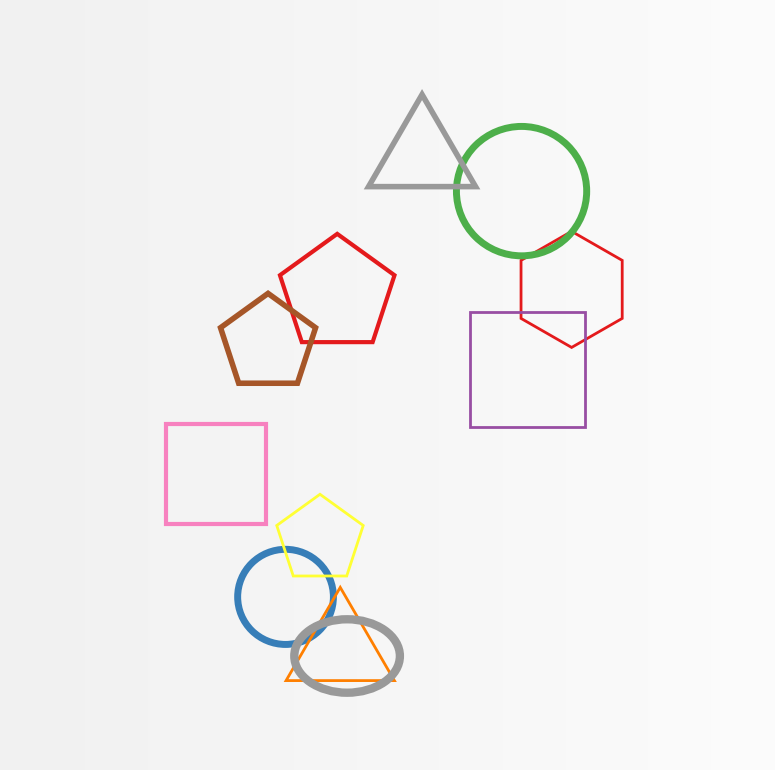[{"shape": "hexagon", "thickness": 1, "radius": 0.38, "center": [0.738, 0.624]}, {"shape": "pentagon", "thickness": 1.5, "radius": 0.39, "center": [0.435, 0.619]}, {"shape": "circle", "thickness": 2.5, "radius": 0.31, "center": [0.368, 0.225]}, {"shape": "circle", "thickness": 2.5, "radius": 0.42, "center": [0.673, 0.752]}, {"shape": "square", "thickness": 1, "radius": 0.37, "center": [0.681, 0.52]}, {"shape": "triangle", "thickness": 1, "radius": 0.4, "center": [0.439, 0.156]}, {"shape": "pentagon", "thickness": 1, "radius": 0.29, "center": [0.413, 0.299]}, {"shape": "pentagon", "thickness": 2, "radius": 0.32, "center": [0.346, 0.554]}, {"shape": "square", "thickness": 1.5, "radius": 0.32, "center": [0.278, 0.384]}, {"shape": "oval", "thickness": 3, "radius": 0.34, "center": [0.448, 0.148]}, {"shape": "triangle", "thickness": 2, "radius": 0.4, "center": [0.545, 0.797]}]